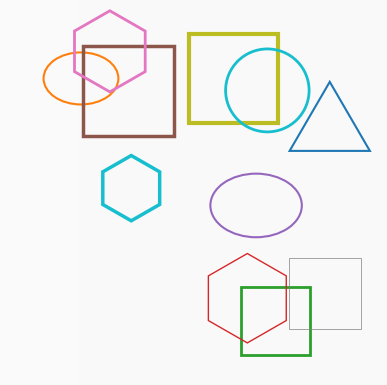[{"shape": "triangle", "thickness": 1.5, "radius": 0.6, "center": [0.851, 0.668]}, {"shape": "oval", "thickness": 1.5, "radius": 0.48, "center": [0.209, 0.796]}, {"shape": "square", "thickness": 2, "radius": 0.44, "center": [0.711, 0.167]}, {"shape": "hexagon", "thickness": 1, "radius": 0.58, "center": [0.638, 0.225]}, {"shape": "oval", "thickness": 1.5, "radius": 0.59, "center": [0.661, 0.466]}, {"shape": "square", "thickness": 2.5, "radius": 0.59, "center": [0.331, 0.764]}, {"shape": "hexagon", "thickness": 2, "radius": 0.53, "center": [0.283, 0.867]}, {"shape": "square", "thickness": 0.5, "radius": 0.46, "center": [0.84, 0.238]}, {"shape": "square", "thickness": 3, "radius": 0.58, "center": [0.603, 0.796]}, {"shape": "circle", "thickness": 2, "radius": 0.54, "center": [0.69, 0.765]}, {"shape": "hexagon", "thickness": 2.5, "radius": 0.42, "center": [0.339, 0.511]}]